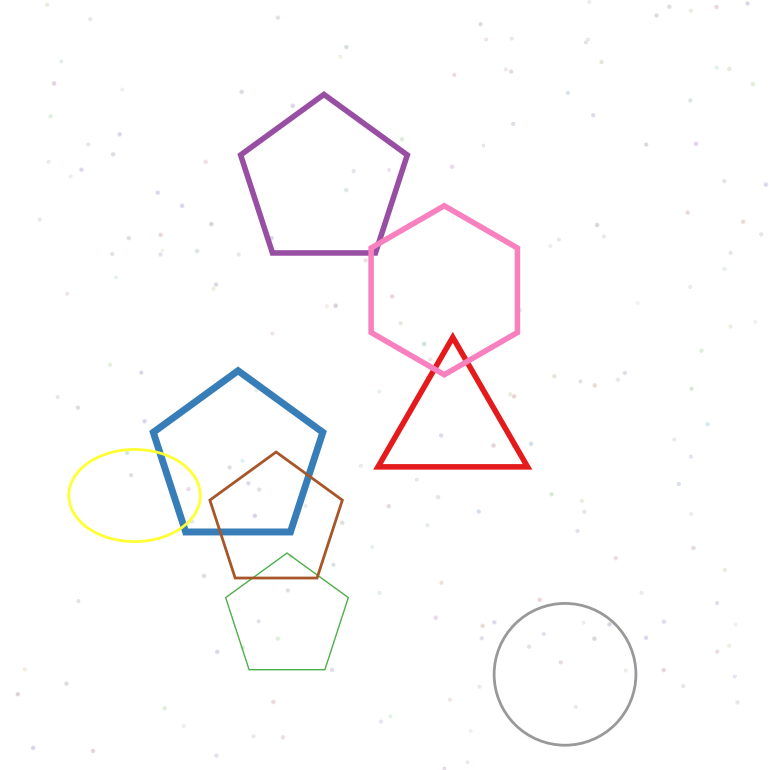[{"shape": "triangle", "thickness": 2, "radius": 0.56, "center": [0.588, 0.45]}, {"shape": "pentagon", "thickness": 2.5, "radius": 0.58, "center": [0.309, 0.403]}, {"shape": "pentagon", "thickness": 0.5, "radius": 0.42, "center": [0.373, 0.198]}, {"shape": "pentagon", "thickness": 2, "radius": 0.57, "center": [0.421, 0.764]}, {"shape": "oval", "thickness": 1, "radius": 0.43, "center": [0.175, 0.356]}, {"shape": "pentagon", "thickness": 1, "radius": 0.45, "center": [0.359, 0.323]}, {"shape": "hexagon", "thickness": 2, "radius": 0.55, "center": [0.577, 0.623]}, {"shape": "circle", "thickness": 1, "radius": 0.46, "center": [0.734, 0.124]}]